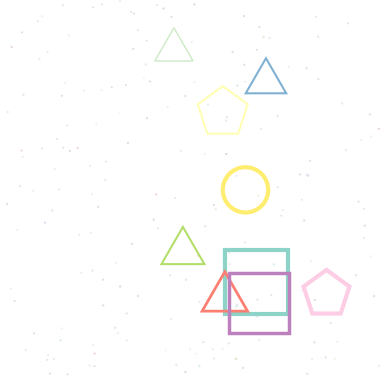[{"shape": "square", "thickness": 3, "radius": 0.41, "center": [0.666, 0.268]}, {"shape": "pentagon", "thickness": 1.5, "radius": 0.34, "center": [0.579, 0.708]}, {"shape": "triangle", "thickness": 2, "radius": 0.34, "center": [0.584, 0.226]}, {"shape": "triangle", "thickness": 1.5, "radius": 0.3, "center": [0.691, 0.788]}, {"shape": "triangle", "thickness": 1.5, "radius": 0.32, "center": [0.475, 0.346]}, {"shape": "pentagon", "thickness": 3, "radius": 0.31, "center": [0.848, 0.236]}, {"shape": "square", "thickness": 2.5, "radius": 0.39, "center": [0.672, 0.213]}, {"shape": "triangle", "thickness": 1, "radius": 0.29, "center": [0.452, 0.87]}, {"shape": "circle", "thickness": 3, "radius": 0.29, "center": [0.638, 0.507]}]